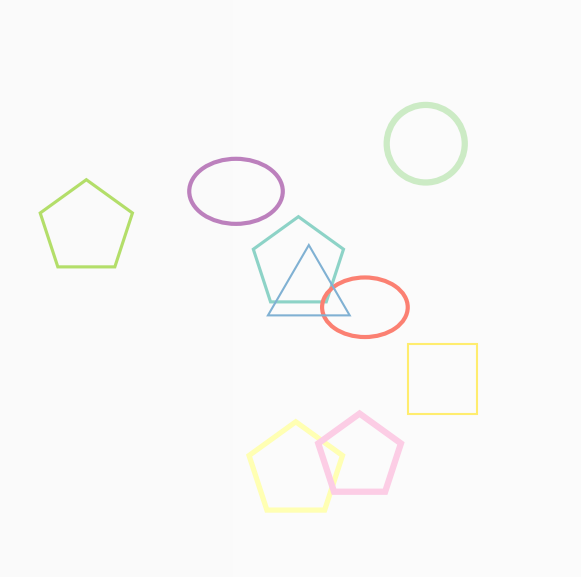[{"shape": "pentagon", "thickness": 1.5, "radius": 0.41, "center": [0.513, 0.542]}, {"shape": "pentagon", "thickness": 2.5, "radius": 0.42, "center": [0.509, 0.184]}, {"shape": "oval", "thickness": 2, "radius": 0.37, "center": [0.628, 0.467]}, {"shape": "triangle", "thickness": 1, "radius": 0.41, "center": [0.531, 0.494]}, {"shape": "pentagon", "thickness": 1.5, "radius": 0.42, "center": [0.149, 0.605]}, {"shape": "pentagon", "thickness": 3, "radius": 0.37, "center": [0.619, 0.208]}, {"shape": "oval", "thickness": 2, "radius": 0.4, "center": [0.406, 0.668]}, {"shape": "circle", "thickness": 3, "radius": 0.34, "center": [0.732, 0.75]}, {"shape": "square", "thickness": 1, "radius": 0.3, "center": [0.761, 0.343]}]